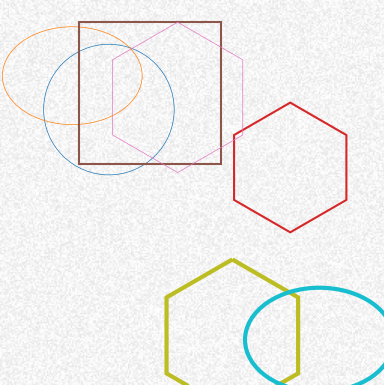[{"shape": "circle", "thickness": 0.5, "radius": 0.85, "center": [0.283, 0.715]}, {"shape": "oval", "thickness": 0.5, "radius": 0.91, "center": [0.188, 0.803]}, {"shape": "hexagon", "thickness": 1.5, "radius": 0.84, "center": [0.754, 0.565]}, {"shape": "square", "thickness": 1.5, "radius": 0.92, "center": [0.39, 0.759]}, {"shape": "hexagon", "thickness": 0.5, "radius": 0.98, "center": [0.461, 0.747]}, {"shape": "hexagon", "thickness": 3, "radius": 0.99, "center": [0.603, 0.129]}, {"shape": "oval", "thickness": 3, "radius": 0.97, "center": [0.83, 0.117]}]